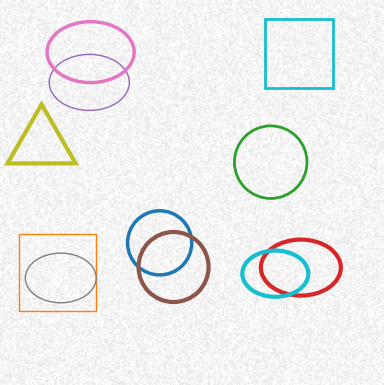[{"shape": "circle", "thickness": 2.5, "radius": 0.42, "center": [0.415, 0.369]}, {"shape": "square", "thickness": 1, "radius": 0.5, "center": [0.149, 0.292]}, {"shape": "circle", "thickness": 2, "radius": 0.47, "center": [0.703, 0.579]}, {"shape": "oval", "thickness": 3, "radius": 0.52, "center": [0.781, 0.305]}, {"shape": "oval", "thickness": 1, "radius": 0.52, "center": [0.232, 0.786]}, {"shape": "circle", "thickness": 3, "radius": 0.45, "center": [0.451, 0.306]}, {"shape": "oval", "thickness": 2.5, "radius": 0.57, "center": [0.235, 0.865]}, {"shape": "oval", "thickness": 1, "radius": 0.46, "center": [0.158, 0.278]}, {"shape": "triangle", "thickness": 3, "radius": 0.51, "center": [0.108, 0.627]}, {"shape": "oval", "thickness": 3, "radius": 0.43, "center": [0.715, 0.289]}, {"shape": "square", "thickness": 2, "radius": 0.45, "center": [0.777, 0.862]}]